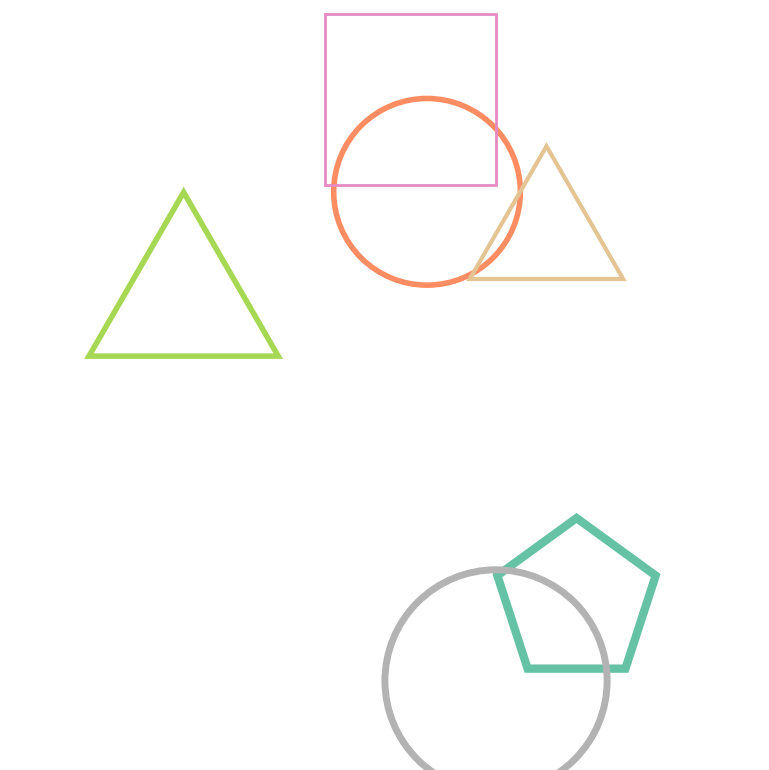[{"shape": "pentagon", "thickness": 3, "radius": 0.54, "center": [0.749, 0.219]}, {"shape": "circle", "thickness": 2, "radius": 0.61, "center": [0.555, 0.751]}, {"shape": "square", "thickness": 1, "radius": 0.55, "center": [0.533, 0.871]}, {"shape": "triangle", "thickness": 2, "radius": 0.71, "center": [0.238, 0.608]}, {"shape": "triangle", "thickness": 1.5, "radius": 0.57, "center": [0.71, 0.695]}, {"shape": "circle", "thickness": 2.5, "radius": 0.72, "center": [0.644, 0.116]}]